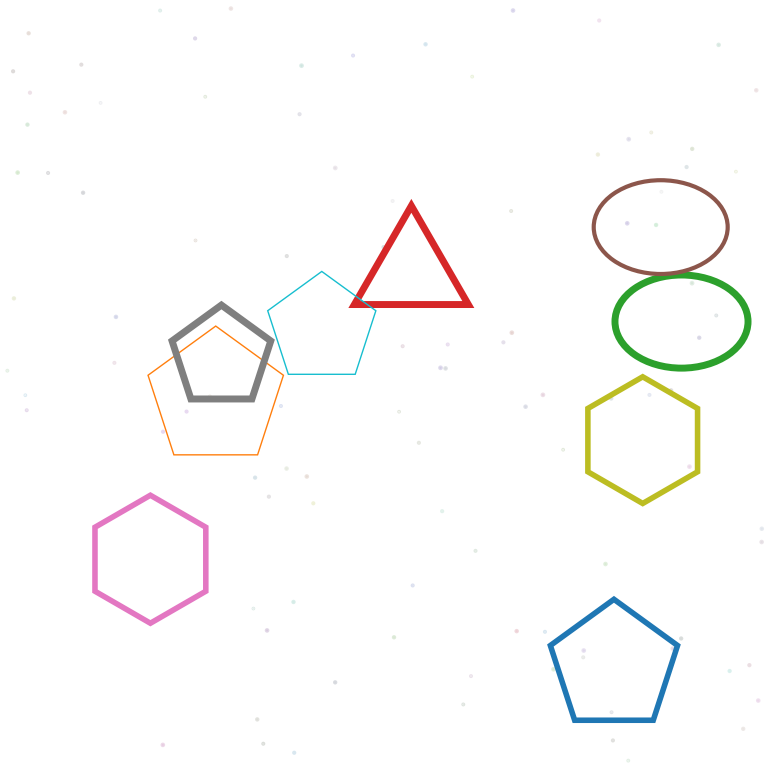[{"shape": "pentagon", "thickness": 2, "radius": 0.43, "center": [0.797, 0.135]}, {"shape": "pentagon", "thickness": 0.5, "radius": 0.46, "center": [0.28, 0.484]}, {"shape": "oval", "thickness": 2.5, "radius": 0.43, "center": [0.885, 0.582]}, {"shape": "triangle", "thickness": 2.5, "radius": 0.43, "center": [0.534, 0.647]}, {"shape": "oval", "thickness": 1.5, "radius": 0.43, "center": [0.858, 0.705]}, {"shape": "hexagon", "thickness": 2, "radius": 0.42, "center": [0.195, 0.274]}, {"shape": "pentagon", "thickness": 2.5, "radius": 0.34, "center": [0.288, 0.536]}, {"shape": "hexagon", "thickness": 2, "radius": 0.41, "center": [0.835, 0.428]}, {"shape": "pentagon", "thickness": 0.5, "radius": 0.37, "center": [0.418, 0.574]}]